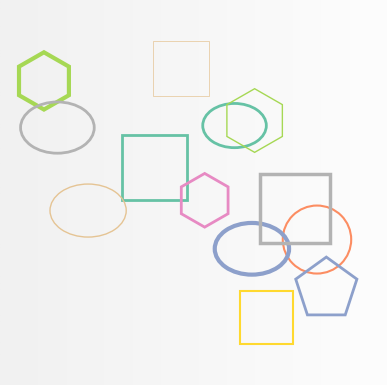[{"shape": "oval", "thickness": 2, "radius": 0.41, "center": [0.605, 0.674]}, {"shape": "square", "thickness": 2, "radius": 0.42, "center": [0.399, 0.566]}, {"shape": "circle", "thickness": 1.5, "radius": 0.44, "center": [0.818, 0.378]}, {"shape": "oval", "thickness": 3, "radius": 0.48, "center": [0.65, 0.354]}, {"shape": "pentagon", "thickness": 2, "radius": 0.42, "center": [0.842, 0.249]}, {"shape": "hexagon", "thickness": 2, "radius": 0.35, "center": [0.528, 0.48]}, {"shape": "hexagon", "thickness": 3, "radius": 0.37, "center": [0.113, 0.79]}, {"shape": "hexagon", "thickness": 1, "radius": 0.41, "center": [0.657, 0.687]}, {"shape": "square", "thickness": 1.5, "radius": 0.34, "center": [0.688, 0.176]}, {"shape": "square", "thickness": 0.5, "radius": 0.36, "center": [0.467, 0.821]}, {"shape": "oval", "thickness": 1, "radius": 0.49, "center": [0.227, 0.453]}, {"shape": "oval", "thickness": 2, "radius": 0.48, "center": [0.148, 0.669]}, {"shape": "square", "thickness": 2.5, "radius": 0.45, "center": [0.76, 0.458]}]